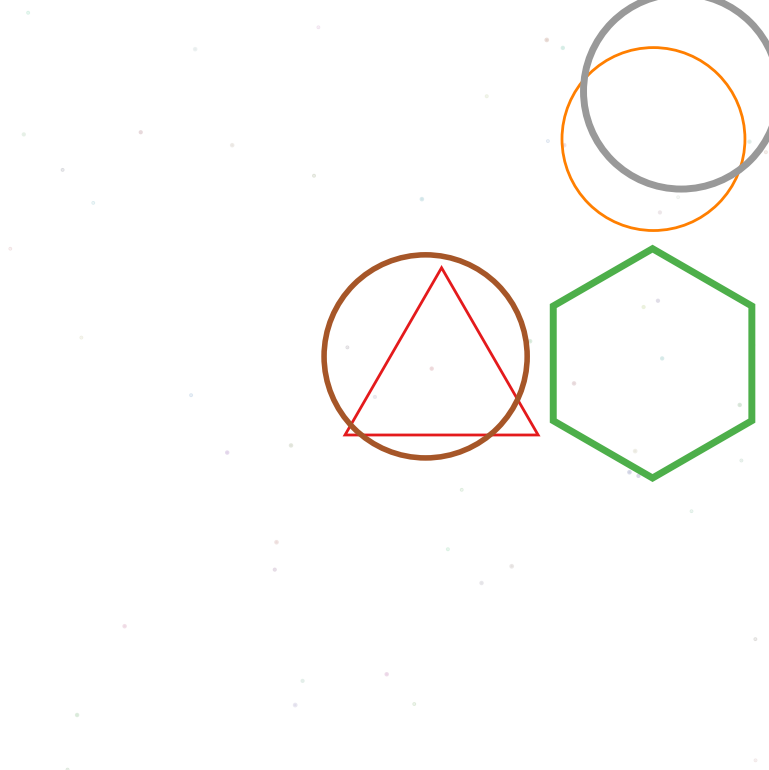[{"shape": "triangle", "thickness": 1, "radius": 0.72, "center": [0.573, 0.507]}, {"shape": "hexagon", "thickness": 2.5, "radius": 0.74, "center": [0.847, 0.528]}, {"shape": "circle", "thickness": 1, "radius": 0.59, "center": [0.849, 0.819]}, {"shape": "circle", "thickness": 2, "radius": 0.66, "center": [0.553, 0.537]}, {"shape": "circle", "thickness": 2.5, "radius": 0.63, "center": [0.885, 0.881]}]